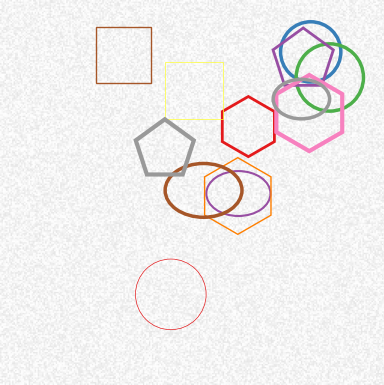[{"shape": "circle", "thickness": 0.5, "radius": 0.46, "center": [0.444, 0.235]}, {"shape": "hexagon", "thickness": 2, "radius": 0.39, "center": [0.645, 0.671]}, {"shape": "circle", "thickness": 2.5, "radius": 0.39, "center": [0.807, 0.865]}, {"shape": "circle", "thickness": 2.5, "radius": 0.44, "center": [0.857, 0.799]}, {"shape": "pentagon", "thickness": 2, "radius": 0.41, "center": [0.788, 0.845]}, {"shape": "oval", "thickness": 1.5, "radius": 0.42, "center": [0.619, 0.497]}, {"shape": "hexagon", "thickness": 1, "radius": 0.5, "center": [0.618, 0.491]}, {"shape": "square", "thickness": 0.5, "radius": 0.37, "center": [0.504, 0.766]}, {"shape": "oval", "thickness": 2.5, "radius": 0.5, "center": [0.529, 0.506]}, {"shape": "square", "thickness": 1, "radius": 0.36, "center": [0.321, 0.857]}, {"shape": "hexagon", "thickness": 3, "radius": 0.49, "center": [0.803, 0.706]}, {"shape": "oval", "thickness": 2.5, "radius": 0.37, "center": [0.783, 0.743]}, {"shape": "pentagon", "thickness": 3, "radius": 0.4, "center": [0.428, 0.611]}]